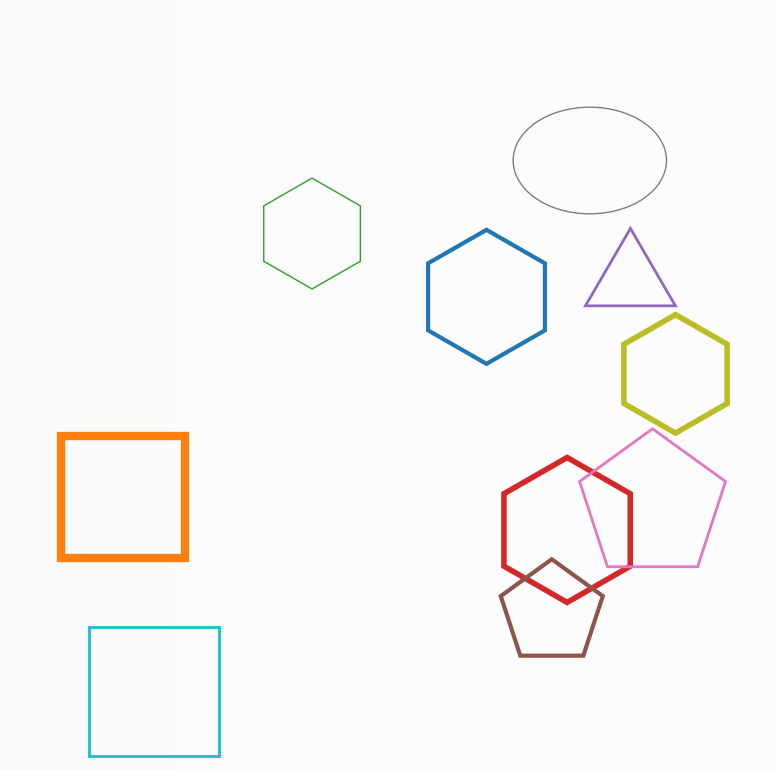[{"shape": "hexagon", "thickness": 1.5, "radius": 0.44, "center": [0.628, 0.614]}, {"shape": "square", "thickness": 3, "radius": 0.4, "center": [0.159, 0.355]}, {"shape": "hexagon", "thickness": 0.5, "radius": 0.36, "center": [0.403, 0.697]}, {"shape": "hexagon", "thickness": 2, "radius": 0.47, "center": [0.732, 0.312]}, {"shape": "triangle", "thickness": 1, "radius": 0.34, "center": [0.813, 0.636]}, {"shape": "pentagon", "thickness": 1.5, "radius": 0.35, "center": [0.712, 0.204]}, {"shape": "pentagon", "thickness": 1, "radius": 0.5, "center": [0.842, 0.344]}, {"shape": "oval", "thickness": 0.5, "radius": 0.49, "center": [0.761, 0.792]}, {"shape": "hexagon", "thickness": 2, "radius": 0.38, "center": [0.872, 0.514]}, {"shape": "square", "thickness": 1, "radius": 0.42, "center": [0.198, 0.102]}]